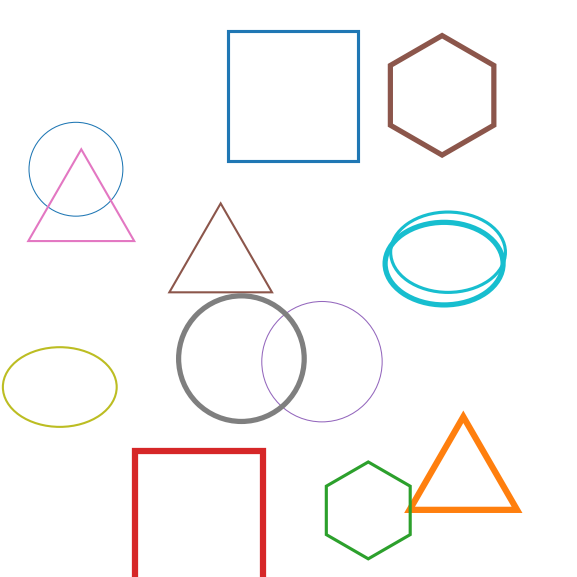[{"shape": "square", "thickness": 1.5, "radius": 0.56, "center": [0.508, 0.832]}, {"shape": "circle", "thickness": 0.5, "radius": 0.41, "center": [0.131, 0.706]}, {"shape": "triangle", "thickness": 3, "radius": 0.54, "center": [0.802, 0.17]}, {"shape": "hexagon", "thickness": 1.5, "radius": 0.42, "center": [0.638, 0.115]}, {"shape": "square", "thickness": 3, "radius": 0.55, "center": [0.344, 0.108]}, {"shape": "circle", "thickness": 0.5, "radius": 0.52, "center": [0.558, 0.373]}, {"shape": "hexagon", "thickness": 2.5, "radius": 0.52, "center": [0.766, 0.834]}, {"shape": "triangle", "thickness": 1, "radius": 0.51, "center": [0.382, 0.544]}, {"shape": "triangle", "thickness": 1, "radius": 0.53, "center": [0.141, 0.635]}, {"shape": "circle", "thickness": 2.5, "radius": 0.54, "center": [0.418, 0.378]}, {"shape": "oval", "thickness": 1, "radius": 0.49, "center": [0.104, 0.329]}, {"shape": "oval", "thickness": 2.5, "radius": 0.51, "center": [0.769, 0.543]}, {"shape": "oval", "thickness": 1.5, "radius": 0.5, "center": [0.776, 0.562]}]